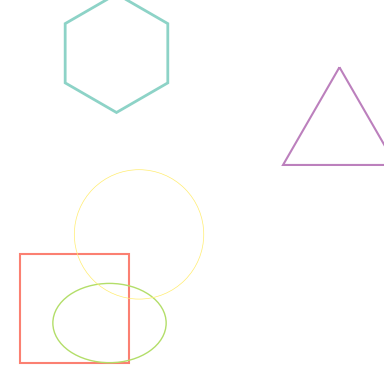[{"shape": "hexagon", "thickness": 2, "radius": 0.77, "center": [0.303, 0.862]}, {"shape": "square", "thickness": 1.5, "radius": 0.71, "center": [0.194, 0.2]}, {"shape": "oval", "thickness": 1, "radius": 0.74, "center": [0.284, 0.161]}, {"shape": "triangle", "thickness": 1.5, "radius": 0.85, "center": [0.882, 0.656]}, {"shape": "circle", "thickness": 0.5, "radius": 0.84, "center": [0.361, 0.391]}]